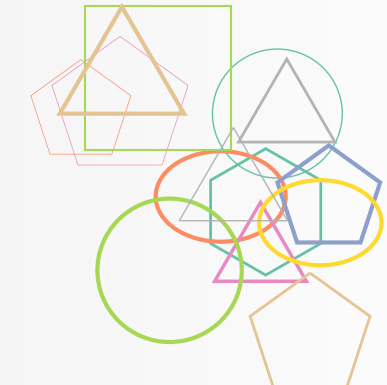[{"shape": "hexagon", "thickness": 2, "radius": 0.82, "center": [0.686, 0.45]}, {"shape": "circle", "thickness": 1, "radius": 0.84, "center": [0.716, 0.705]}, {"shape": "pentagon", "thickness": 0.5, "radius": 0.68, "center": [0.209, 0.709]}, {"shape": "oval", "thickness": 3, "radius": 0.84, "center": [0.57, 0.49]}, {"shape": "pentagon", "thickness": 3, "radius": 0.7, "center": [0.848, 0.483]}, {"shape": "pentagon", "thickness": 0.5, "radius": 0.92, "center": [0.31, 0.721]}, {"shape": "triangle", "thickness": 2.5, "radius": 0.68, "center": [0.672, 0.338]}, {"shape": "circle", "thickness": 3, "radius": 0.93, "center": [0.438, 0.298]}, {"shape": "square", "thickness": 1.5, "radius": 0.94, "center": [0.407, 0.797]}, {"shape": "oval", "thickness": 3, "radius": 0.79, "center": [0.827, 0.422]}, {"shape": "pentagon", "thickness": 2, "radius": 0.81, "center": [0.8, 0.128]}, {"shape": "triangle", "thickness": 3, "radius": 0.93, "center": [0.315, 0.797]}, {"shape": "triangle", "thickness": 2, "radius": 0.72, "center": [0.74, 0.703]}, {"shape": "triangle", "thickness": 1, "radius": 0.81, "center": [0.602, 0.507]}]